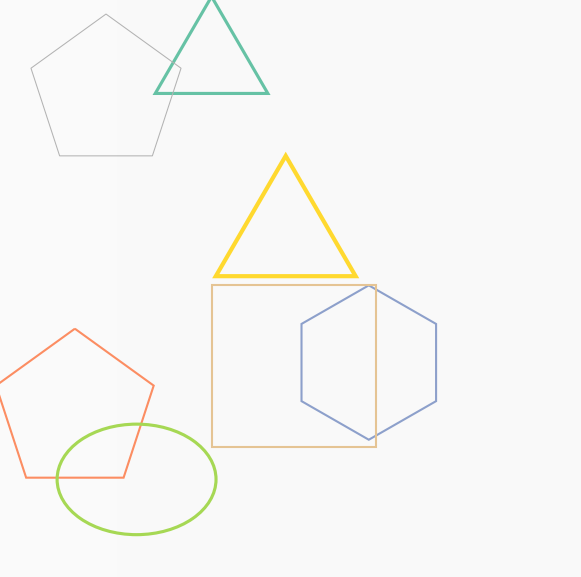[{"shape": "triangle", "thickness": 1.5, "radius": 0.56, "center": [0.364, 0.893]}, {"shape": "pentagon", "thickness": 1, "radius": 0.71, "center": [0.129, 0.287]}, {"shape": "hexagon", "thickness": 1, "radius": 0.67, "center": [0.634, 0.371]}, {"shape": "oval", "thickness": 1.5, "radius": 0.68, "center": [0.235, 0.169]}, {"shape": "triangle", "thickness": 2, "radius": 0.69, "center": [0.492, 0.59]}, {"shape": "square", "thickness": 1, "radius": 0.7, "center": [0.506, 0.366]}, {"shape": "pentagon", "thickness": 0.5, "radius": 0.68, "center": [0.182, 0.839]}]